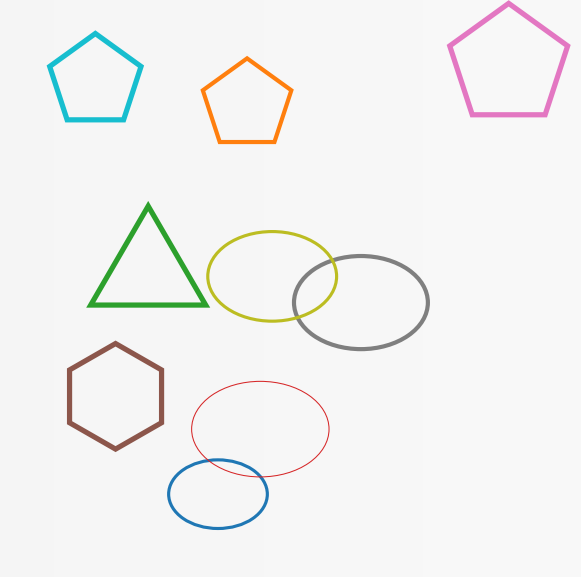[{"shape": "oval", "thickness": 1.5, "radius": 0.42, "center": [0.375, 0.143]}, {"shape": "pentagon", "thickness": 2, "radius": 0.4, "center": [0.425, 0.818]}, {"shape": "triangle", "thickness": 2.5, "radius": 0.57, "center": [0.255, 0.528]}, {"shape": "oval", "thickness": 0.5, "radius": 0.59, "center": [0.448, 0.256]}, {"shape": "hexagon", "thickness": 2.5, "radius": 0.46, "center": [0.199, 0.313]}, {"shape": "pentagon", "thickness": 2.5, "radius": 0.53, "center": [0.875, 0.887]}, {"shape": "oval", "thickness": 2, "radius": 0.58, "center": [0.621, 0.475]}, {"shape": "oval", "thickness": 1.5, "radius": 0.55, "center": [0.468, 0.521]}, {"shape": "pentagon", "thickness": 2.5, "radius": 0.41, "center": [0.164, 0.858]}]